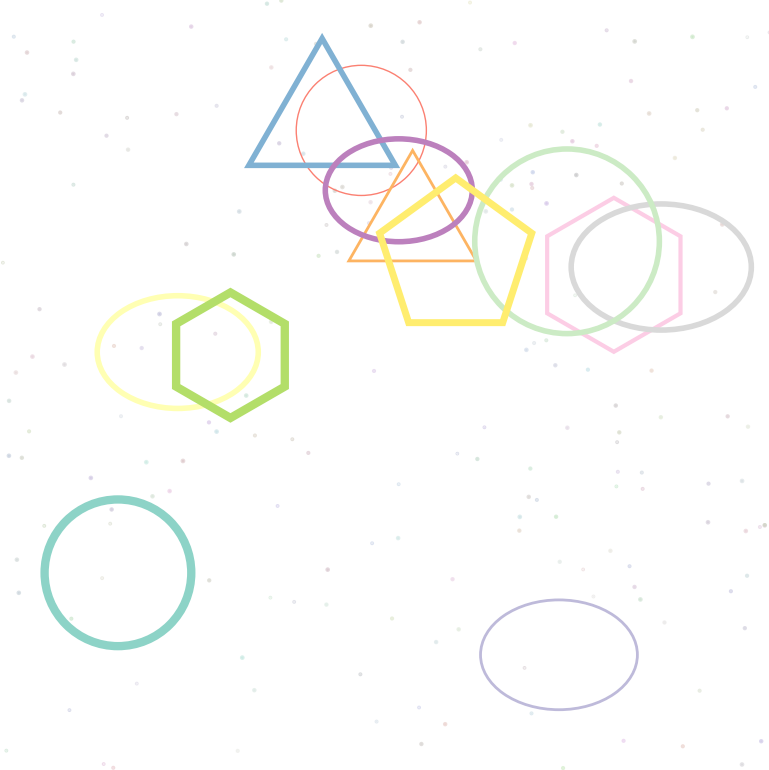[{"shape": "circle", "thickness": 3, "radius": 0.48, "center": [0.153, 0.256]}, {"shape": "oval", "thickness": 2, "radius": 0.52, "center": [0.231, 0.543]}, {"shape": "oval", "thickness": 1, "radius": 0.51, "center": [0.726, 0.15]}, {"shape": "circle", "thickness": 0.5, "radius": 0.42, "center": [0.469, 0.831]}, {"shape": "triangle", "thickness": 2, "radius": 0.55, "center": [0.418, 0.84]}, {"shape": "triangle", "thickness": 1, "radius": 0.48, "center": [0.536, 0.709]}, {"shape": "hexagon", "thickness": 3, "radius": 0.41, "center": [0.299, 0.539]}, {"shape": "hexagon", "thickness": 1.5, "radius": 0.5, "center": [0.797, 0.643]}, {"shape": "oval", "thickness": 2, "radius": 0.58, "center": [0.859, 0.653]}, {"shape": "oval", "thickness": 2, "radius": 0.48, "center": [0.518, 0.753]}, {"shape": "circle", "thickness": 2, "radius": 0.6, "center": [0.736, 0.687]}, {"shape": "pentagon", "thickness": 2.5, "radius": 0.52, "center": [0.592, 0.665]}]